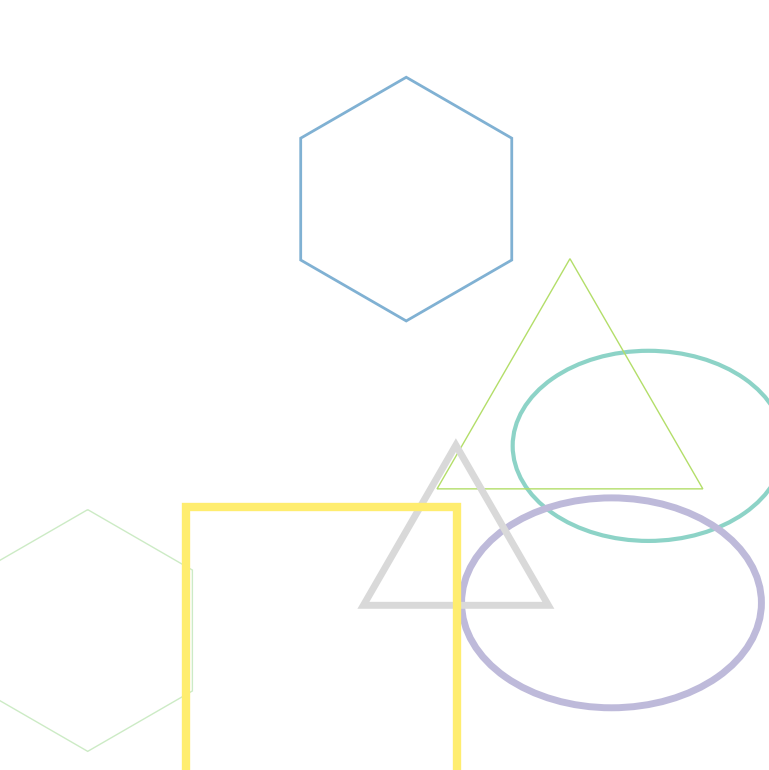[{"shape": "oval", "thickness": 1.5, "radius": 0.88, "center": [0.842, 0.421]}, {"shape": "oval", "thickness": 2.5, "radius": 0.97, "center": [0.794, 0.217]}, {"shape": "hexagon", "thickness": 1, "radius": 0.79, "center": [0.528, 0.741]}, {"shape": "triangle", "thickness": 0.5, "radius": 1.0, "center": [0.74, 0.465]}, {"shape": "triangle", "thickness": 2.5, "radius": 0.69, "center": [0.592, 0.283]}, {"shape": "hexagon", "thickness": 0.5, "radius": 0.78, "center": [0.114, 0.181]}, {"shape": "square", "thickness": 3, "radius": 0.88, "center": [0.417, 0.165]}]